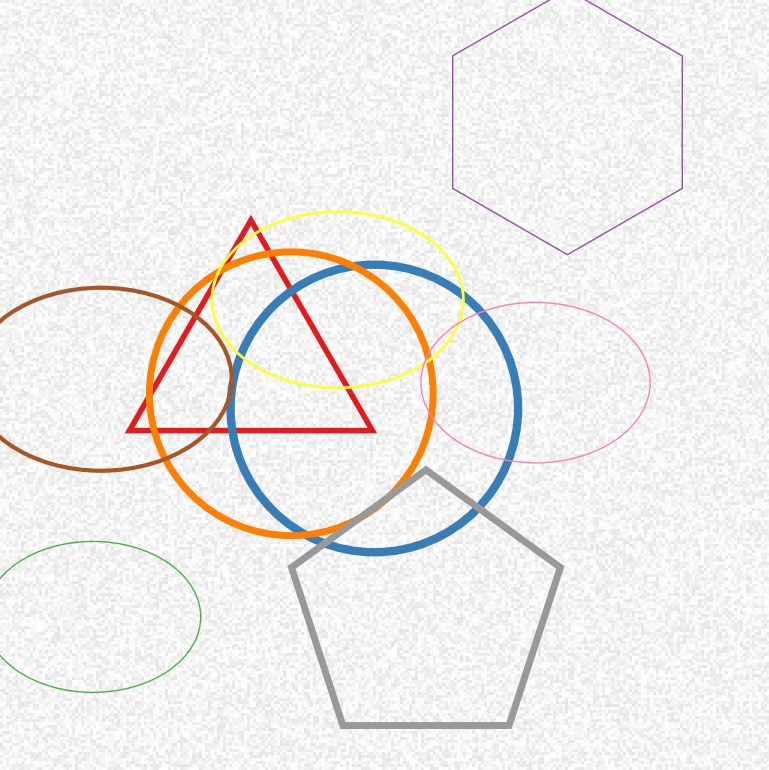[{"shape": "triangle", "thickness": 2, "radius": 0.91, "center": [0.326, 0.532]}, {"shape": "circle", "thickness": 3, "radius": 0.93, "center": [0.486, 0.47]}, {"shape": "oval", "thickness": 0.5, "radius": 0.7, "center": [0.121, 0.199]}, {"shape": "hexagon", "thickness": 0.5, "radius": 0.86, "center": [0.737, 0.841]}, {"shape": "circle", "thickness": 2.5, "radius": 0.92, "center": [0.378, 0.489]}, {"shape": "oval", "thickness": 1, "radius": 0.82, "center": [0.439, 0.611]}, {"shape": "oval", "thickness": 1.5, "radius": 0.85, "center": [0.131, 0.507]}, {"shape": "oval", "thickness": 0.5, "radius": 0.74, "center": [0.696, 0.503]}, {"shape": "pentagon", "thickness": 2.5, "radius": 0.92, "center": [0.553, 0.206]}]